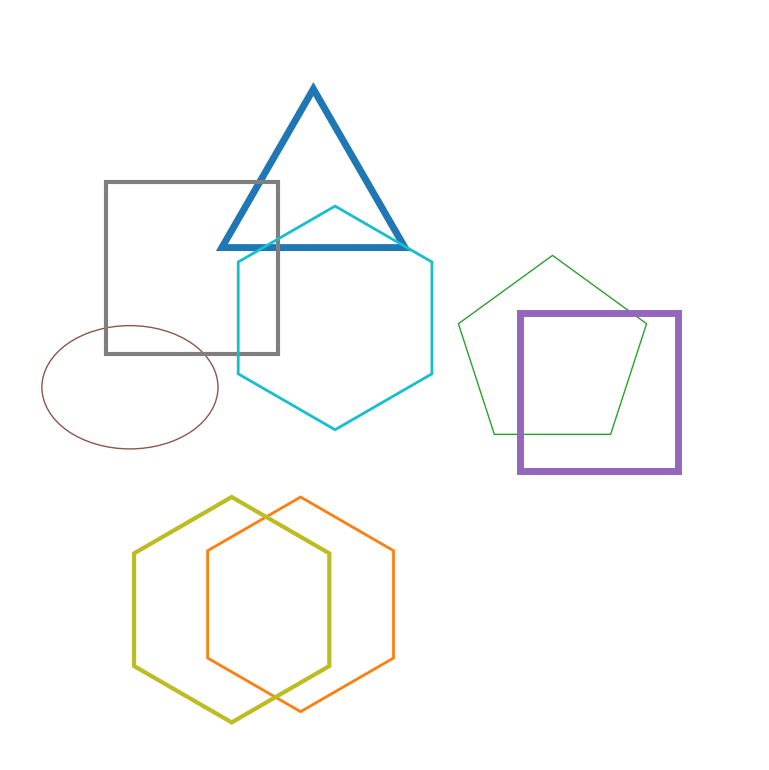[{"shape": "triangle", "thickness": 2.5, "radius": 0.69, "center": [0.407, 0.747]}, {"shape": "hexagon", "thickness": 1, "radius": 0.7, "center": [0.39, 0.215]}, {"shape": "pentagon", "thickness": 0.5, "radius": 0.64, "center": [0.718, 0.54]}, {"shape": "square", "thickness": 2.5, "radius": 0.51, "center": [0.778, 0.491]}, {"shape": "oval", "thickness": 0.5, "radius": 0.57, "center": [0.169, 0.497]}, {"shape": "square", "thickness": 1.5, "radius": 0.56, "center": [0.249, 0.652]}, {"shape": "hexagon", "thickness": 1.5, "radius": 0.73, "center": [0.301, 0.208]}, {"shape": "hexagon", "thickness": 1, "radius": 0.73, "center": [0.435, 0.587]}]